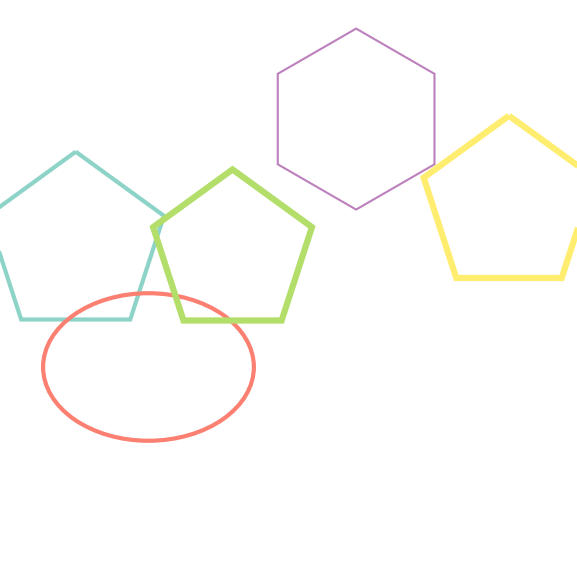[{"shape": "pentagon", "thickness": 2, "radius": 0.8, "center": [0.131, 0.576]}, {"shape": "oval", "thickness": 2, "radius": 0.91, "center": [0.257, 0.364]}, {"shape": "pentagon", "thickness": 3, "radius": 0.72, "center": [0.403, 0.561]}, {"shape": "hexagon", "thickness": 1, "radius": 0.78, "center": [0.617, 0.793]}, {"shape": "pentagon", "thickness": 3, "radius": 0.78, "center": [0.881, 0.643]}]